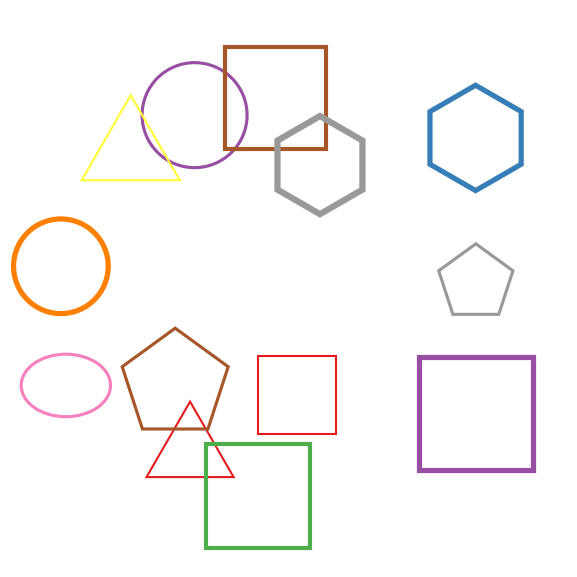[{"shape": "square", "thickness": 1, "radius": 0.34, "center": [0.514, 0.315]}, {"shape": "triangle", "thickness": 1, "radius": 0.44, "center": [0.329, 0.217]}, {"shape": "hexagon", "thickness": 2.5, "radius": 0.46, "center": [0.824, 0.76]}, {"shape": "square", "thickness": 2, "radius": 0.45, "center": [0.448, 0.14]}, {"shape": "circle", "thickness": 1.5, "radius": 0.45, "center": [0.337, 0.8]}, {"shape": "square", "thickness": 2.5, "radius": 0.49, "center": [0.824, 0.283]}, {"shape": "circle", "thickness": 2.5, "radius": 0.41, "center": [0.105, 0.538]}, {"shape": "triangle", "thickness": 1, "radius": 0.49, "center": [0.226, 0.736]}, {"shape": "square", "thickness": 2, "radius": 0.44, "center": [0.477, 0.83]}, {"shape": "pentagon", "thickness": 1.5, "radius": 0.48, "center": [0.303, 0.334]}, {"shape": "oval", "thickness": 1.5, "radius": 0.39, "center": [0.114, 0.332]}, {"shape": "hexagon", "thickness": 3, "radius": 0.42, "center": [0.554, 0.713]}, {"shape": "pentagon", "thickness": 1.5, "radius": 0.34, "center": [0.824, 0.509]}]